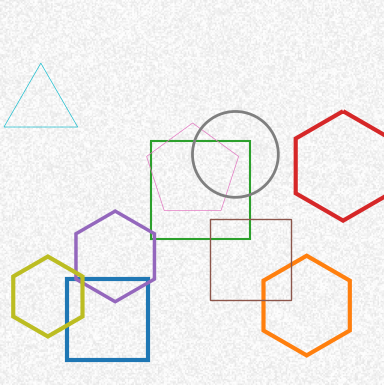[{"shape": "square", "thickness": 3, "radius": 0.53, "center": [0.279, 0.17]}, {"shape": "hexagon", "thickness": 3, "radius": 0.65, "center": [0.797, 0.206]}, {"shape": "square", "thickness": 1.5, "radius": 0.64, "center": [0.521, 0.506]}, {"shape": "hexagon", "thickness": 3, "radius": 0.71, "center": [0.891, 0.569]}, {"shape": "hexagon", "thickness": 2.5, "radius": 0.59, "center": [0.299, 0.334]}, {"shape": "square", "thickness": 1, "radius": 0.53, "center": [0.652, 0.327]}, {"shape": "pentagon", "thickness": 0.5, "radius": 0.63, "center": [0.5, 0.555]}, {"shape": "circle", "thickness": 2, "radius": 0.56, "center": [0.611, 0.599]}, {"shape": "hexagon", "thickness": 3, "radius": 0.52, "center": [0.124, 0.23]}, {"shape": "triangle", "thickness": 0.5, "radius": 0.55, "center": [0.106, 0.725]}]